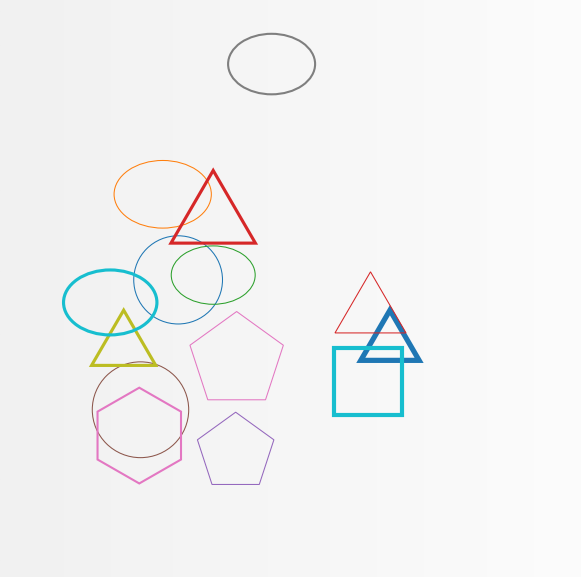[{"shape": "circle", "thickness": 0.5, "radius": 0.38, "center": [0.306, 0.514]}, {"shape": "triangle", "thickness": 2.5, "radius": 0.29, "center": [0.671, 0.404]}, {"shape": "oval", "thickness": 0.5, "radius": 0.42, "center": [0.28, 0.663]}, {"shape": "oval", "thickness": 0.5, "radius": 0.36, "center": [0.367, 0.523]}, {"shape": "triangle", "thickness": 1.5, "radius": 0.42, "center": [0.367, 0.62]}, {"shape": "triangle", "thickness": 0.5, "radius": 0.35, "center": [0.637, 0.458]}, {"shape": "pentagon", "thickness": 0.5, "radius": 0.35, "center": [0.405, 0.216]}, {"shape": "circle", "thickness": 0.5, "radius": 0.41, "center": [0.242, 0.29]}, {"shape": "hexagon", "thickness": 1, "radius": 0.41, "center": [0.24, 0.245]}, {"shape": "pentagon", "thickness": 0.5, "radius": 0.42, "center": [0.407, 0.375]}, {"shape": "oval", "thickness": 1, "radius": 0.37, "center": [0.467, 0.888]}, {"shape": "triangle", "thickness": 1.5, "radius": 0.32, "center": [0.213, 0.398]}, {"shape": "square", "thickness": 2, "radius": 0.29, "center": [0.633, 0.339]}, {"shape": "oval", "thickness": 1.5, "radius": 0.4, "center": [0.19, 0.475]}]